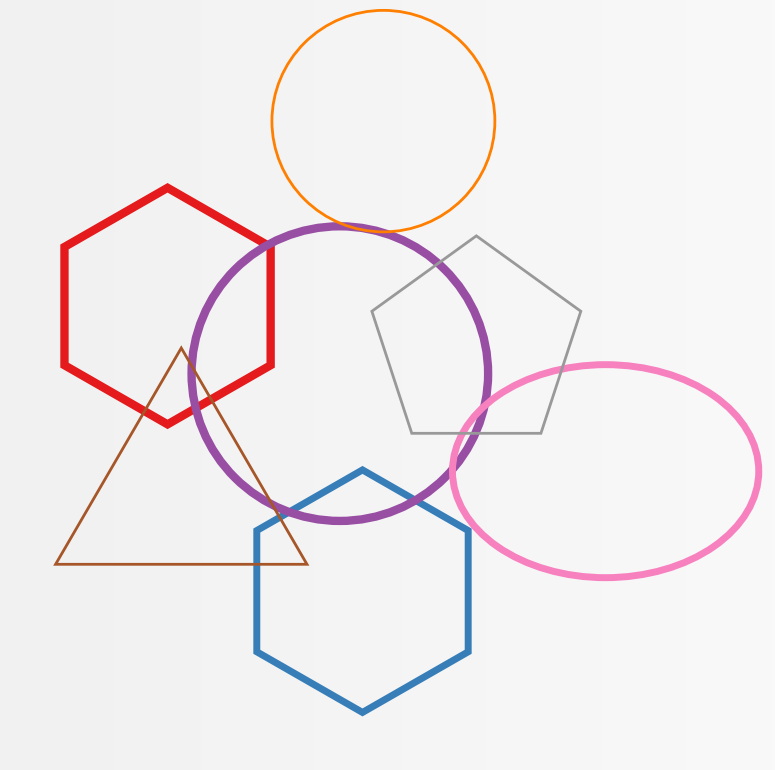[{"shape": "hexagon", "thickness": 3, "radius": 0.77, "center": [0.216, 0.602]}, {"shape": "hexagon", "thickness": 2.5, "radius": 0.79, "center": [0.468, 0.232]}, {"shape": "circle", "thickness": 3, "radius": 0.96, "center": [0.439, 0.515]}, {"shape": "circle", "thickness": 1, "radius": 0.72, "center": [0.495, 0.843]}, {"shape": "triangle", "thickness": 1, "radius": 0.94, "center": [0.234, 0.361]}, {"shape": "oval", "thickness": 2.5, "radius": 0.99, "center": [0.781, 0.388]}, {"shape": "pentagon", "thickness": 1, "radius": 0.71, "center": [0.615, 0.552]}]